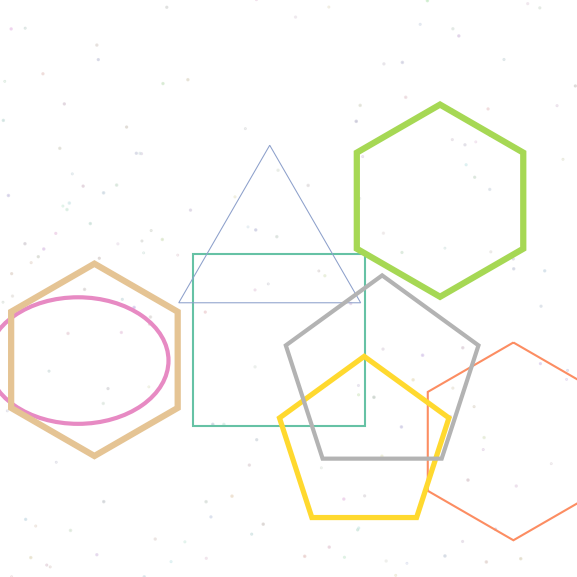[{"shape": "square", "thickness": 1, "radius": 0.75, "center": [0.484, 0.411]}, {"shape": "hexagon", "thickness": 1, "radius": 0.86, "center": [0.889, 0.235]}, {"shape": "triangle", "thickness": 0.5, "radius": 0.91, "center": [0.467, 0.566]}, {"shape": "oval", "thickness": 2, "radius": 0.78, "center": [0.135, 0.375]}, {"shape": "hexagon", "thickness": 3, "radius": 0.83, "center": [0.762, 0.652]}, {"shape": "pentagon", "thickness": 2.5, "radius": 0.77, "center": [0.631, 0.228]}, {"shape": "hexagon", "thickness": 3, "radius": 0.83, "center": [0.164, 0.376]}, {"shape": "pentagon", "thickness": 2, "radius": 0.88, "center": [0.662, 0.347]}]